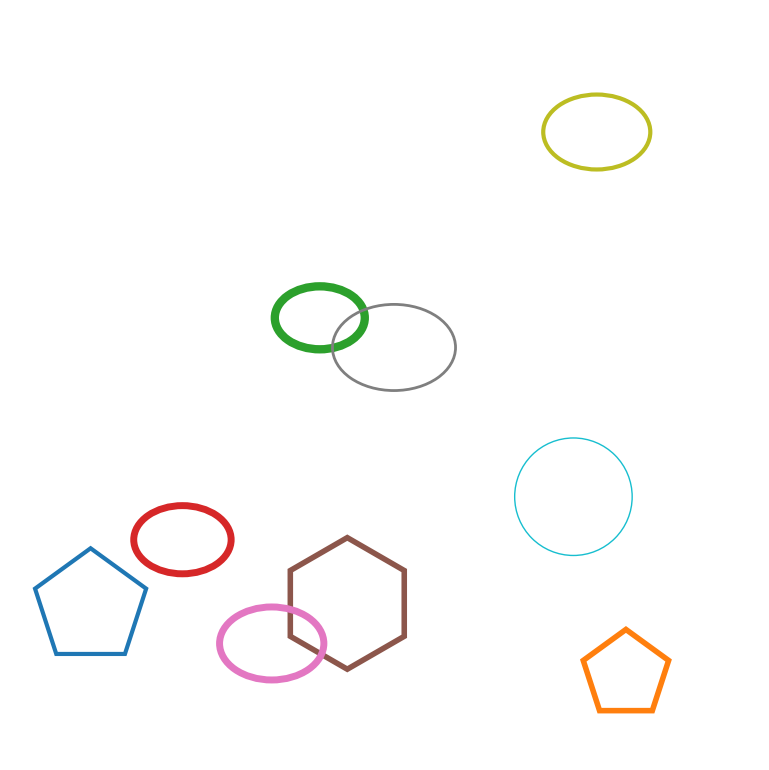[{"shape": "pentagon", "thickness": 1.5, "radius": 0.38, "center": [0.118, 0.212]}, {"shape": "pentagon", "thickness": 2, "radius": 0.29, "center": [0.813, 0.124]}, {"shape": "oval", "thickness": 3, "radius": 0.29, "center": [0.415, 0.587]}, {"shape": "oval", "thickness": 2.5, "radius": 0.32, "center": [0.237, 0.299]}, {"shape": "hexagon", "thickness": 2, "radius": 0.43, "center": [0.451, 0.216]}, {"shape": "oval", "thickness": 2.5, "radius": 0.34, "center": [0.353, 0.164]}, {"shape": "oval", "thickness": 1, "radius": 0.4, "center": [0.512, 0.549]}, {"shape": "oval", "thickness": 1.5, "radius": 0.35, "center": [0.775, 0.829]}, {"shape": "circle", "thickness": 0.5, "radius": 0.38, "center": [0.745, 0.355]}]